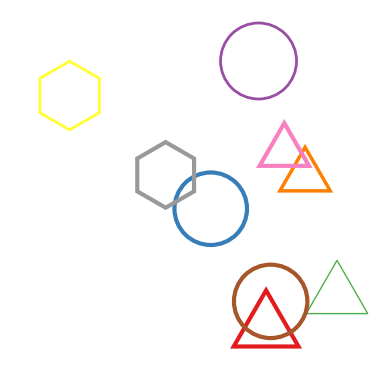[{"shape": "triangle", "thickness": 3, "radius": 0.49, "center": [0.691, 0.149]}, {"shape": "circle", "thickness": 3, "radius": 0.47, "center": [0.547, 0.458]}, {"shape": "triangle", "thickness": 1, "radius": 0.46, "center": [0.875, 0.232]}, {"shape": "circle", "thickness": 2, "radius": 0.49, "center": [0.672, 0.842]}, {"shape": "triangle", "thickness": 2.5, "radius": 0.38, "center": [0.792, 0.542]}, {"shape": "hexagon", "thickness": 2, "radius": 0.45, "center": [0.181, 0.752]}, {"shape": "circle", "thickness": 3, "radius": 0.48, "center": [0.703, 0.217]}, {"shape": "triangle", "thickness": 3, "radius": 0.37, "center": [0.738, 0.606]}, {"shape": "hexagon", "thickness": 3, "radius": 0.43, "center": [0.43, 0.546]}]